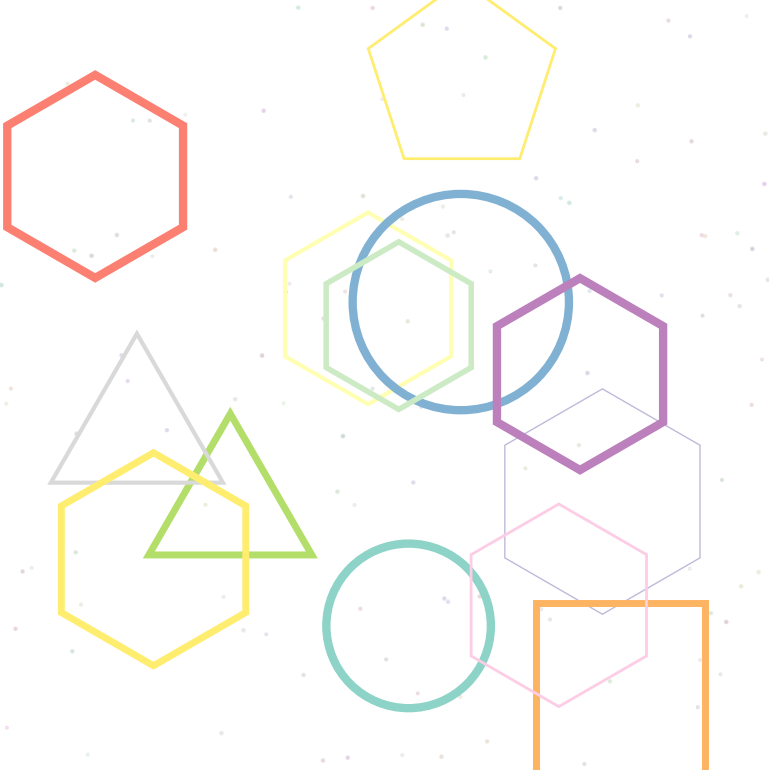[{"shape": "circle", "thickness": 3, "radius": 0.53, "center": [0.531, 0.187]}, {"shape": "hexagon", "thickness": 1.5, "radius": 0.62, "center": [0.478, 0.6]}, {"shape": "hexagon", "thickness": 0.5, "radius": 0.73, "center": [0.782, 0.349]}, {"shape": "hexagon", "thickness": 3, "radius": 0.66, "center": [0.124, 0.771]}, {"shape": "circle", "thickness": 3, "radius": 0.7, "center": [0.598, 0.608]}, {"shape": "square", "thickness": 2.5, "radius": 0.55, "center": [0.806, 0.107]}, {"shape": "triangle", "thickness": 2.5, "radius": 0.61, "center": [0.299, 0.34]}, {"shape": "hexagon", "thickness": 1, "radius": 0.66, "center": [0.726, 0.214]}, {"shape": "triangle", "thickness": 1.5, "radius": 0.65, "center": [0.178, 0.438]}, {"shape": "hexagon", "thickness": 3, "radius": 0.62, "center": [0.753, 0.514]}, {"shape": "hexagon", "thickness": 2, "radius": 0.54, "center": [0.518, 0.577]}, {"shape": "hexagon", "thickness": 2.5, "radius": 0.69, "center": [0.199, 0.274]}, {"shape": "pentagon", "thickness": 1, "radius": 0.64, "center": [0.6, 0.897]}]